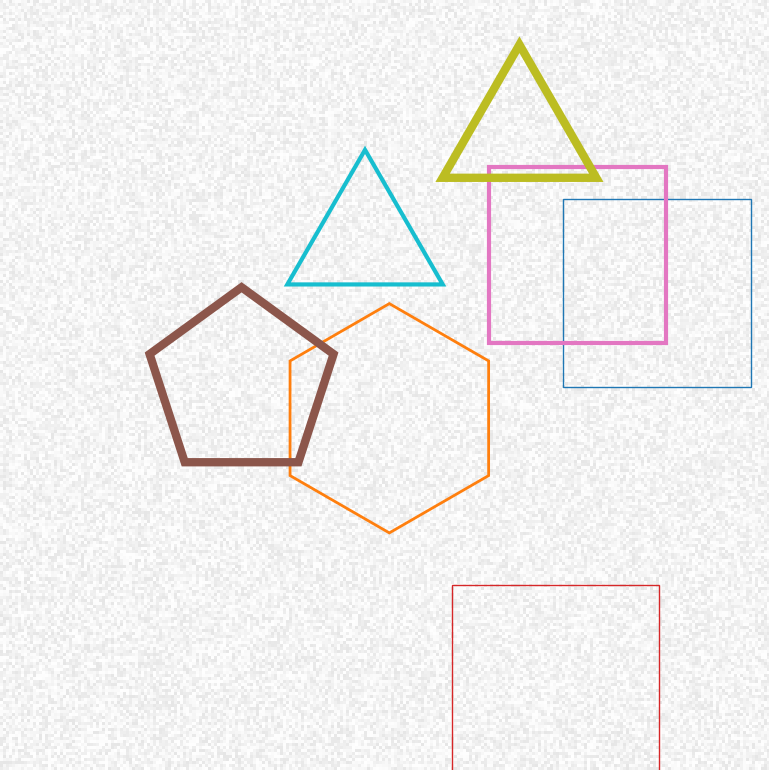[{"shape": "square", "thickness": 0.5, "radius": 0.61, "center": [0.853, 0.619]}, {"shape": "hexagon", "thickness": 1, "radius": 0.74, "center": [0.506, 0.457]}, {"shape": "square", "thickness": 0.5, "radius": 0.67, "center": [0.722, 0.106]}, {"shape": "pentagon", "thickness": 3, "radius": 0.63, "center": [0.314, 0.501]}, {"shape": "square", "thickness": 1.5, "radius": 0.57, "center": [0.75, 0.669]}, {"shape": "triangle", "thickness": 3, "radius": 0.58, "center": [0.675, 0.827]}, {"shape": "triangle", "thickness": 1.5, "radius": 0.58, "center": [0.474, 0.689]}]